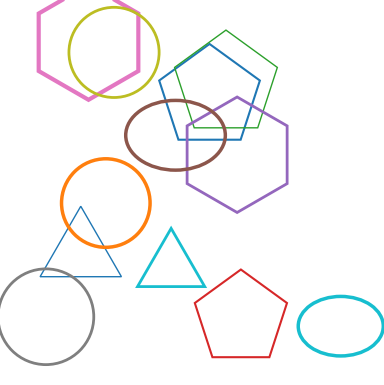[{"shape": "pentagon", "thickness": 1.5, "radius": 0.69, "center": [0.544, 0.748]}, {"shape": "triangle", "thickness": 1, "radius": 0.61, "center": [0.21, 0.342]}, {"shape": "circle", "thickness": 2.5, "radius": 0.57, "center": [0.275, 0.473]}, {"shape": "pentagon", "thickness": 1, "radius": 0.7, "center": [0.587, 0.782]}, {"shape": "pentagon", "thickness": 1.5, "radius": 0.63, "center": [0.626, 0.174]}, {"shape": "hexagon", "thickness": 2, "radius": 0.75, "center": [0.616, 0.598]}, {"shape": "oval", "thickness": 2.5, "radius": 0.65, "center": [0.456, 0.649]}, {"shape": "hexagon", "thickness": 3, "radius": 0.75, "center": [0.23, 0.89]}, {"shape": "circle", "thickness": 2, "radius": 0.62, "center": [0.119, 0.177]}, {"shape": "circle", "thickness": 2, "radius": 0.59, "center": [0.296, 0.864]}, {"shape": "oval", "thickness": 2.5, "radius": 0.55, "center": [0.885, 0.153]}, {"shape": "triangle", "thickness": 2, "radius": 0.5, "center": [0.444, 0.306]}]